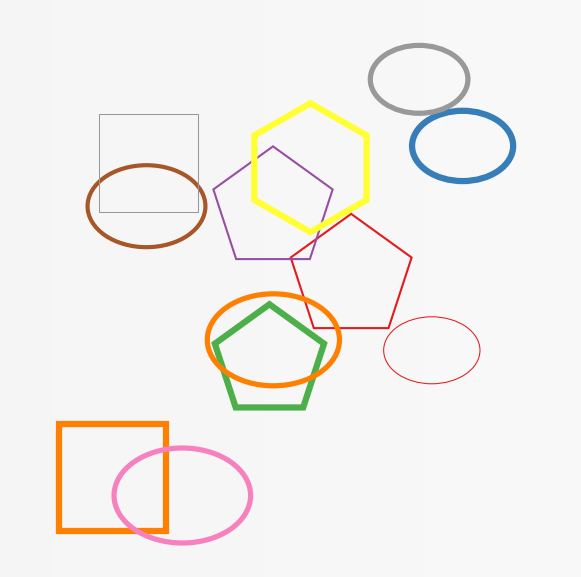[{"shape": "oval", "thickness": 0.5, "radius": 0.41, "center": [0.743, 0.393]}, {"shape": "pentagon", "thickness": 1, "radius": 0.55, "center": [0.604, 0.519]}, {"shape": "oval", "thickness": 3, "radius": 0.43, "center": [0.796, 0.746]}, {"shape": "pentagon", "thickness": 3, "radius": 0.49, "center": [0.464, 0.373]}, {"shape": "pentagon", "thickness": 1, "radius": 0.54, "center": [0.47, 0.638]}, {"shape": "oval", "thickness": 2.5, "radius": 0.57, "center": [0.47, 0.411]}, {"shape": "square", "thickness": 3, "radius": 0.46, "center": [0.193, 0.172]}, {"shape": "hexagon", "thickness": 3, "radius": 0.56, "center": [0.534, 0.709]}, {"shape": "oval", "thickness": 2, "radius": 0.51, "center": [0.252, 0.642]}, {"shape": "oval", "thickness": 2.5, "radius": 0.59, "center": [0.314, 0.141]}, {"shape": "square", "thickness": 0.5, "radius": 0.42, "center": [0.255, 0.717]}, {"shape": "oval", "thickness": 2.5, "radius": 0.42, "center": [0.721, 0.862]}]